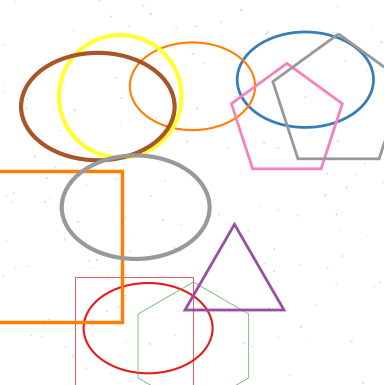[{"shape": "square", "thickness": 0.5, "radius": 0.77, "center": [0.349, 0.129]}, {"shape": "oval", "thickness": 1.5, "radius": 0.84, "center": [0.385, 0.148]}, {"shape": "oval", "thickness": 2, "radius": 0.89, "center": [0.793, 0.793]}, {"shape": "hexagon", "thickness": 0.5, "radius": 0.83, "center": [0.502, 0.101]}, {"shape": "triangle", "thickness": 2, "radius": 0.74, "center": [0.609, 0.269]}, {"shape": "square", "thickness": 2.5, "radius": 0.98, "center": [0.122, 0.361]}, {"shape": "oval", "thickness": 1.5, "radius": 0.81, "center": [0.5, 0.776]}, {"shape": "circle", "thickness": 3, "radius": 0.8, "center": [0.312, 0.75]}, {"shape": "oval", "thickness": 3, "radius": 1.0, "center": [0.254, 0.723]}, {"shape": "pentagon", "thickness": 2, "radius": 0.76, "center": [0.745, 0.684]}, {"shape": "pentagon", "thickness": 2, "radius": 0.9, "center": [0.879, 0.733]}, {"shape": "oval", "thickness": 3, "radius": 0.96, "center": [0.352, 0.462]}]